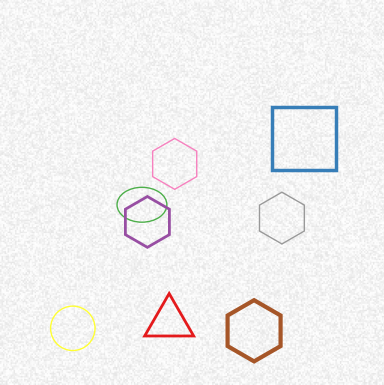[{"shape": "triangle", "thickness": 2, "radius": 0.37, "center": [0.439, 0.164]}, {"shape": "square", "thickness": 2.5, "radius": 0.41, "center": [0.79, 0.641]}, {"shape": "oval", "thickness": 1, "radius": 0.32, "center": [0.369, 0.468]}, {"shape": "hexagon", "thickness": 2, "radius": 0.33, "center": [0.383, 0.424]}, {"shape": "circle", "thickness": 1, "radius": 0.29, "center": [0.189, 0.147]}, {"shape": "hexagon", "thickness": 3, "radius": 0.4, "center": [0.66, 0.141]}, {"shape": "hexagon", "thickness": 1, "radius": 0.33, "center": [0.454, 0.574]}, {"shape": "hexagon", "thickness": 1, "radius": 0.34, "center": [0.732, 0.434]}]